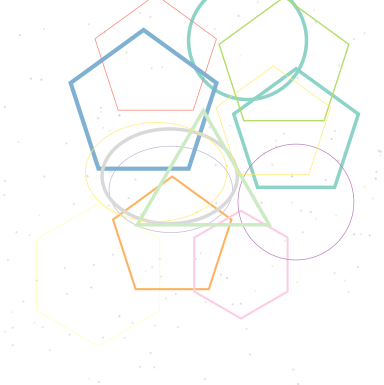[{"shape": "circle", "thickness": 2.5, "radius": 0.77, "center": [0.643, 0.895]}, {"shape": "pentagon", "thickness": 2.5, "radius": 0.85, "center": [0.769, 0.651]}, {"shape": "hexagon", "thickness": 0.5, "radius": 0.93, "center": [0.255, 0.286]}, {"shape": "oval", "thickness": 0.5, "radius": 0.8, "center": [0.444, 0.508]}, {"shape": "pentagon", "thickness": 0.5, "radius": 0.83, "center": [0.404, 0.848]}, {"shape": "pentagon", "thickness": 3, "radius": 1.0, "center": [0.373, 0.723]}, {"shape": "pentagon", "thickness": 1.5, "radius": 0.81, "center": [0.447, 0.38]}, {"shape": "pentagon", "thickness": 1, "radius": 0.89, "center": [0.738, 0.83]}, {"shape": "hexagon", "thickness": 1.5, "radius": 0.7, "center": [0.626, 0.313]}, {"shape": "oval", "thickness": 2.5, "radius": 0.88, "center": [0.441, 0.542]}, {"shape": "circle", "thickness": 0.5, "radius": 0.75, "center": [0.769, 0.475]}, {"shape": "triangle", "thickness": 2.5, "radius": 0.99, "center": [0.528, 0.515]}, {"shape": "oval", "thickness": 0.5, "radius": 0.92, "center": [0.406, 0.553]}, {"shape": "pentagon", "thickness": 0.5, "radius": 0.78, "center": [0.71, 0.673]}]